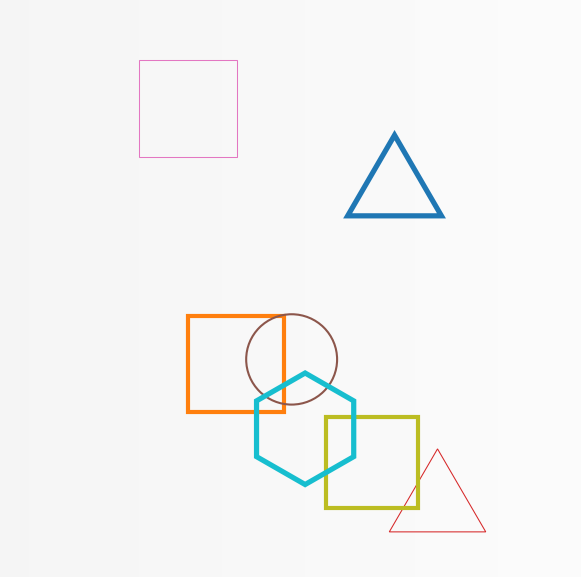[{"shape": "triangle", "thickness": 2.5, "radius": 0.47, "center": [0.679, 0.672]}, {"shape": "square", "thickness": 2, "radius": 0.41, "center": [0.406, 0.369]}, {"shape": "triangle", "thickness": 0.5, "radius": 0.48, "center": [0.753, 0.126]}, {"shape": "circle", "thickness": 1, "radius": 0.39, "center": [0.502, 0.377]}, {"shape": "square", "thickness": 0.5, "radius": 0.42, "center": [0.323, 0.812]}, {"shape": "square", "thickness": 2, "radius": 0.39, "center": [0.64, 0.198]}, {"shape": "hexagon", "thickness": 2.5, "radius": 0.48, "center": [0.525, 0.257]}]